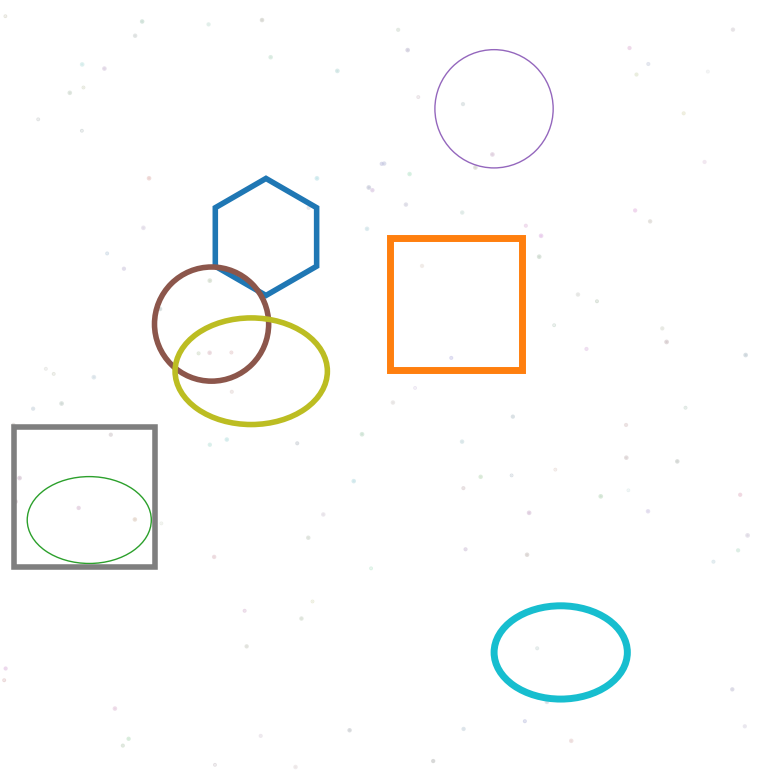[{"shape": "hexagon", "thickness": 2, "radius": 0.38, "center": [0.345, 0.692]}, {"shape": "square", "thickness": 2.5, "radius": 0.43, "center": [0.592, 0.605]}, {"shape": "oval", "thickness": 0.5, "radius": 0.4, "center": [0.116, 0.325]}, {"shape": "circle", "thickness": 0.5, "radius": 0.38, "center": [0.642, 0.859]}, {"shape": "circle", "thickness": 2, "radius": 0.37, "center": [0.275, 0.579]}, {"shape": "square", "thickness": 2, "radius": 0.46, "center": [0.11, 0.355]}, {"shape": "oval", "thickness": 2, "radius": 0.49, "center": [0.326, 0.518]}, {"shape": "oval", "thickness": 2.5, "radius": 0.43, "center": [0.728, 0.153]}]